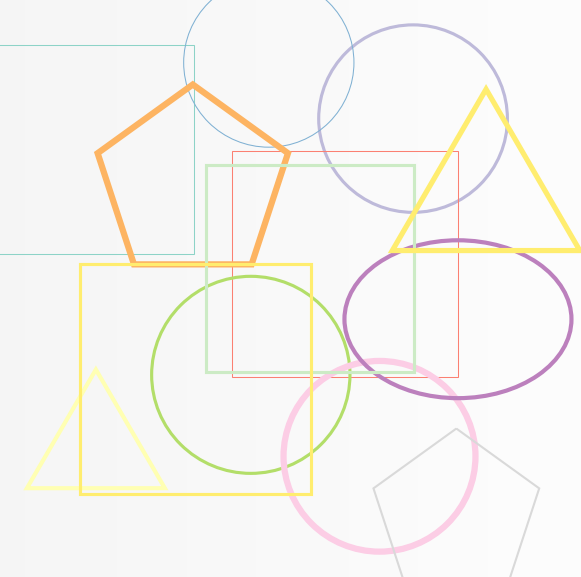[{"shape": "square", "thickness": 0.5, "radius": 0.9, "center": [0.153, 0.741]}, {"shape": "triangle", "thickness": 2, "radius": 0.69, "center": [0.165, 0.222]}, {"shape": "circle", "thickness": 1.5, "radius": 0.81, "center": [0.711, 0.794]}, {"shape": "square", "thickness": 0.5, "radius": 0.97, "center": [0.593, 0.542]}, {"shape": "circle", "thickness": 0.5, "radius": 0.73, "center": [0.462, 0.891]}, {"shape": "pentagon", "thickness": 3, "radius": 0.86, "center": [0.332, 0.681]}, {"shape": "circle", "thickness": 1.5, "radius": 0.85, "center": [0.431, 0.35]}, {"shape": "circle", "thickness": 3, "radius": 0.83, "center": [0.653, 0.209]}, {"shape": "pentagon", "thickness": 1, "radius": 0.75, "center": [0.785, 0.107]}, {"shape": "oval", "thickness": 2, "radius": 0.98, "center": [0.788, 0.446]}, {"shape": "square", "thickness": 1.5, "radius": 0.9, "center": [0.533, 0.534]}, {"shape": "square", "thickness": 1.5, "radius": 1.0, "center": [0.336, 0.343]}, {"shape": "triangle", "thickness": 2.5, "radius": 0.93, "center": [0.836, 0.658]}]